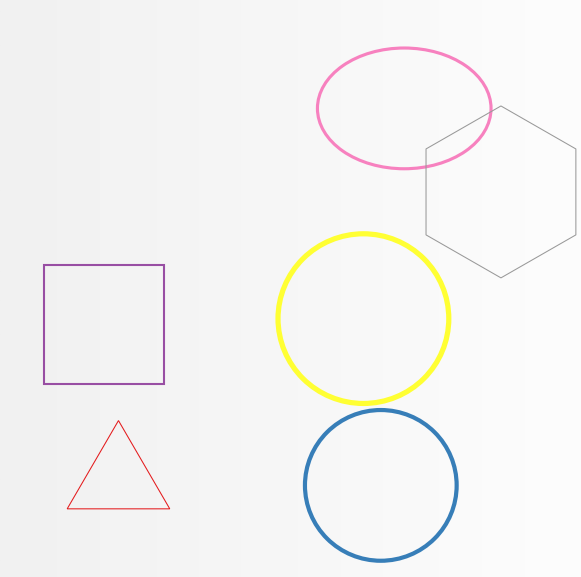[{"shape": "triangle", "thickness": 0.5, "radius": 0.51, "center": [0.204, 0.169]}, {"shape": "circle", "thickness": 2, "radius": 0.65, "center": [0.655, 0.159]}, {"shape": "square", "thickness": 1, "radius": 0.51, "center": [0.179, 0.437]}, {"shape": "circle", "thickness": 2.5, "radius": 0.73, "center": [0.625, 0.447]}, {"shape": "oval", "thickness": 1.5, "radius": 0.75, "center": [0.695, 0.811]}, {"shape": "hexagon", "thickness": 0.5, "radius": 0.74, "center": [0.862, 0.667]}]